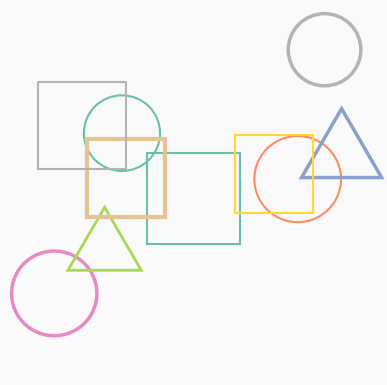[{"shape": "square", "thickness": 1.5, "radius": 0.6, "center": [0.499, 0.485]}, {"shape": "circle", "thickness": 1.5, "radius": 0.49, "center": [0.315, 0.654]}, {"shape": "circle", "thickness": 1.5, "radius": 0.56, "center": [0.768, 0.535]}, {"shape": "triangle", "thickness": 2.5, "radius": 0.6, "center": [0.882, 0.598]}, {"shape": "circle", "thickness": 2.5, "radius": 0.55, "center": [0.14, 0.238]}, {"shape": "triangle", "thickness": 2, "radius": 0.55, "center": [0.27, 0.353]}, {"shape": "square", "thickness": 1.5, "radius": 0.5, "center": [0.708, 0.548]}, {"shape": "square", "thickness": 3, "radius": 0.5, "center": [0.326, 0.538]}, {"shape": "square", "thickness": 1.5, "radius": 0.57, "center": [0.211, 0.675]}, {"shape": "circle", "thickness": 2.5, "radius": 0.47, "center": [0.838, 0.871]}]